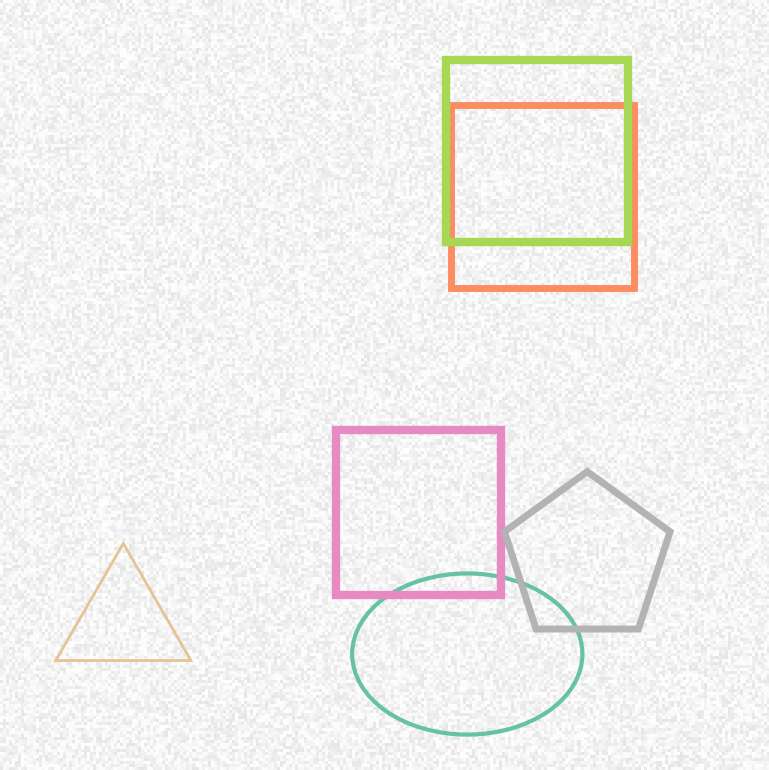[{"shape": "oval", "thickness": 1.5, "radius": 0.75, "center": [0.607, 0.151]}, {"shape": "square", "thickness": 2.5, "radius": 0.59, "center": [0.705, 0.745]}, {"shape": "square", "thickness": 3, "radius": 0.54, "center": [0.544, 0.334]}, {"shape": "square", "thickness": 3, "radius": 0.59, "center": [0.698, 0.804]}, {"shape": "triangle", "thickness": 1, "radius": 0.51, "center": [0.16, 0.193]}, {"shape": "pentagon", "thickness": 2.5, "radius": 0.57, "center": [0.763, 0.275]}]